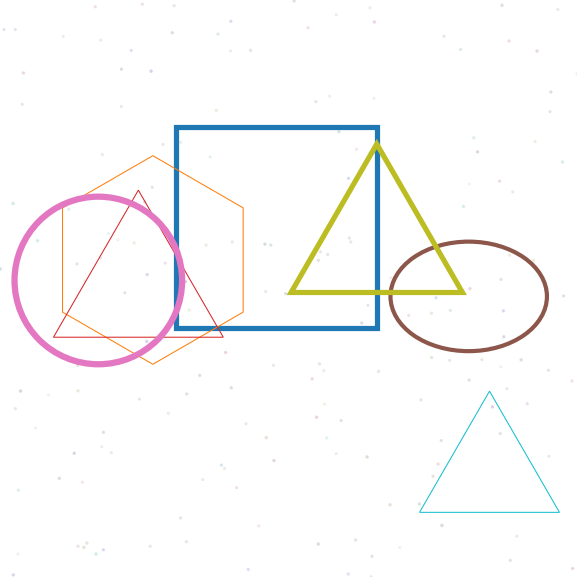[{"shape": "square", "thickness": 2.5, "radius": 0.87, "center": [0.478, 0.605]}, {"shape": "hexagon", "thickness": 0.5, "radius": 0.9, "center": [0.265, 0.549]}, {"shape": "triangle", "thickness": 0.5, "radius": 0.85, "center": [0.24, 0.5]}, {"shape": "oval", "thickness": 2, "radius": 0.68, "center": [0.812, 0.486]}, {"shape": "circle", "thickness": 3, "radius": 0.73, "center": [0.17, 0.513]}, {"shape": "triangle", "thickness": 2.5, "radius": 0.86, "center": [0.652, 0.578]}, {"shape": "triangle", "thickness": 0.5, "radius": 0.7, "center": [0.848, 0.182]}]